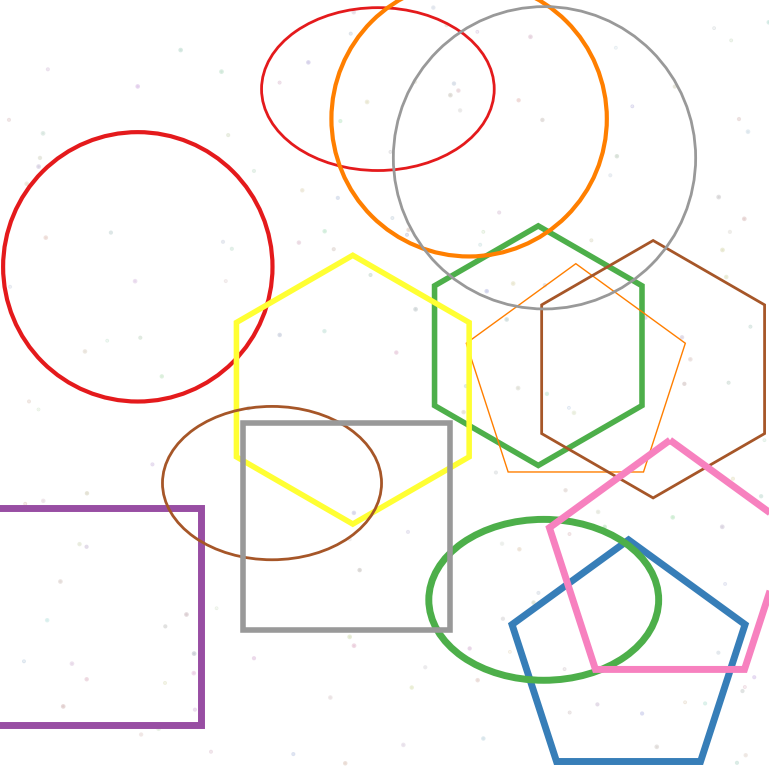[{"shape": "oval", "thickness": 1, "radius": 0.76, "center": [0.491, 0.884]}, {"shape": "circle", "thickness": 1.5, "radius": 0.87, "center": [0.179, 0.653]}, {"shape": "pentagon", "thickness": 2.5, "radius": 0.8, "center": [0.816, 0.14]}, {"shape": "hexagon", "thickness": 2, "radius": 0.78, "center": [0.699, 0.551]}, {"shape": "oval", "thickness": 2.5, "radius": 0.75, "center": [0.706, 0.221]}, {"shape": "square", "thickness": 2.5, "radius": 0.7, "center": [0.121, 0.199]}, {"shape": "pentagon", "thickness": 0.5, "radius": 0.75, "center": [0.748, 0.508]}, {"shape": "circle", "thickness": 1.5, "radius": 0.89, "center": [0.609, 0.846]}, {"shape": "hexagon", "thickness": 2, "radius": 0.87, "center": [0.458, 0.494]}, {"shape": "oval", "thickness": 1, "radius": 0.71, "center": [0.353, 0.373]}, {"shape": "hexagon", "thickness": 1, "radius": 0.84, "center": [0.848, 0.52]}, {"shape": "pentagon", "thickness": 2.5, "radius": 0.82, "center": [0.87, 0.264]}, {"shape": "circle", "thickness": 1, "radius": 0.98, "center": [0.707, 0.795]}, {"shape": "square", "thickness": 2, "radius": 0.67, "center": [0.45, 0.316]}]